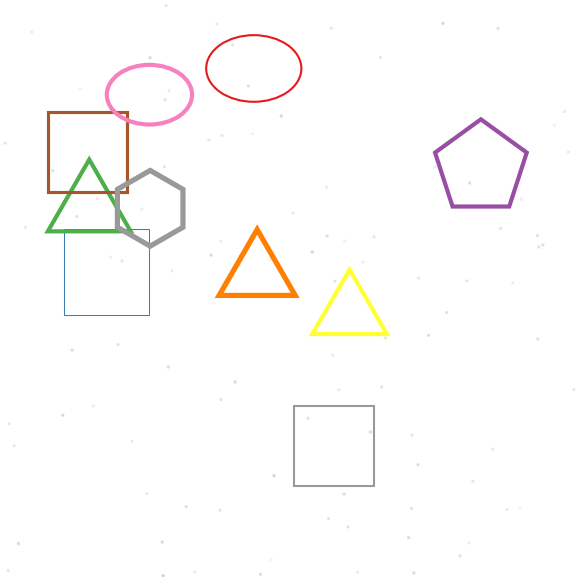[{"shape": "oval", "thickness": 1, "radius": 0.41, "center": [0.439, 0.881]}, {"shape": "square", "thickness": 0.5, "radius": 0.37, "center": [0.185, 0.528]}, {"shape": "triangle", "thickness": 2, "radius": 0.41, "center": [0.155, 0.64]}, {"shape": "pentagon", "thickness": 2, "radius": 0.42, "center": [0.833, 0.709]}, {"shape": "triangle", "thickness": 2.5, "radius": 0.38, "center": [0.445, 0.526]}, {"shape": "triangle", "thickness": 2, "radius": 0.37, "center": [0.605, 0.458]}, {"shape": "square", "thickness": 1.5, "radius": 0.34, "center": [0.152, 0.736]}, {"shape": "oval", "thickness": 2, "radius": 0.37, "center": [0.259, 0.835]}, {"shape": "square", "thickness": 1, "radius": 0.34, "center": [0.579, 0.227]}, {"shape": "hexagon", "thickness": 2.5, "radius": 0.33, "center": [0.26, 0.638]}]